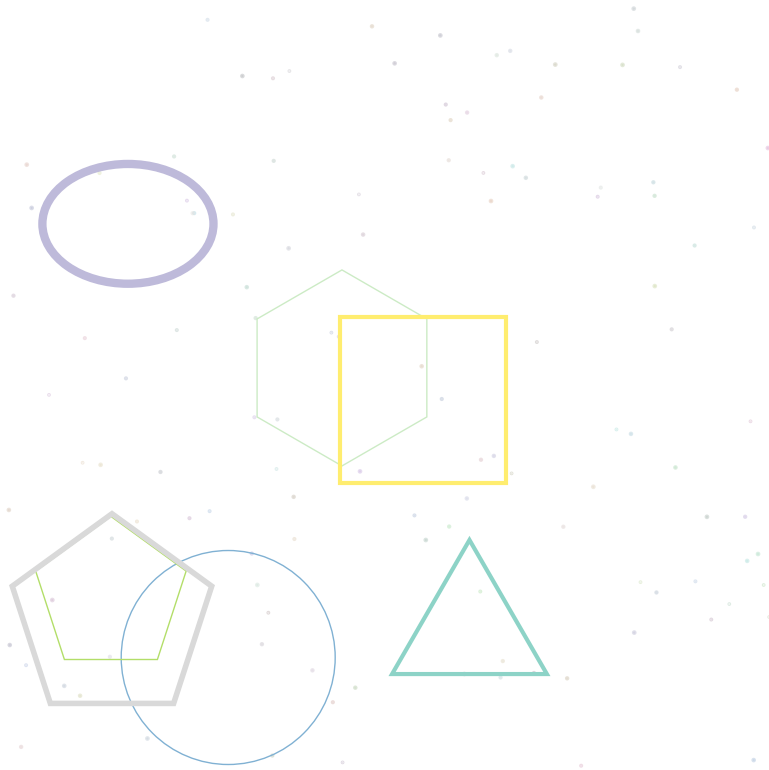[{"shape": "triangle", "thickness": 1.5, "radius": 0.58, "center": [0.61, 0.183]}, {"shape": "oval", "thickness": 3, "radius": 0.56, "center": [0.166, 0.709]}, {"shape": "circle", "thickness": 0.5, "radius": 0.69, "center": [0.296, 0.146]}, {"shape": "pentagon", "thickness": 0.5, "radius": 0.51, "center": [0.144, 0.227]}, {"shape": "pentagon", "thickness": 2, "radius": 0.68, "center": [0.145, 0.197]}, {"shape": "hexagon", "thickness": 0.5, "radius": 0.64, "center": [0.444, 0.522]}, {"shape": "square", "thickness": 1.5, "radius": 0.54, "center": [0.549, 0.481]}]